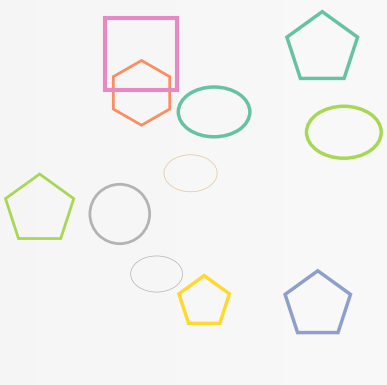[{"shape": "pentagon", "thickness": 2.5, "radius": 0.48, "center": [0.832, 0.874]}, {"shape": "oval", "thickness": 2.5, "radius": 0.46, "center": [0.552, 0.709]}, {"shape": "hexagon", "thickness": 2, "radius": 0.42, "center": [0.365, 0.759]}, {"shape": "pentagon", "thickness": 2.5, "radius": 0.44, "center": [0.82, 0.208]}, {"shape": "square", "thickness": 3, "radius": 0.47, "center": [0.364, 0.859]}, {"shape": "pentagon", "thickness": 2, "radius": 0.46, "center": [0.102, 0.455]}, {"shape": "oval", "thickness": 2.5, "radius": 0.48, "center": [0.887, 0.657]}, {"shape": "pentagon", "thickness": 2.5, "radius": 0.34, "center": [0.527, 0.216]}, {"shape": "oval", "thickness": 0.5, "radius": 0.34, "center": [0.492, 0.55]}, {"shape": "oval", "thickness": 0.5, "radius": 0.33, "center": [0.404, 0.288]}, {"shape": "circle", "thickness": 2, "radius": 0.39, "center": [0.309, 0.444]}]